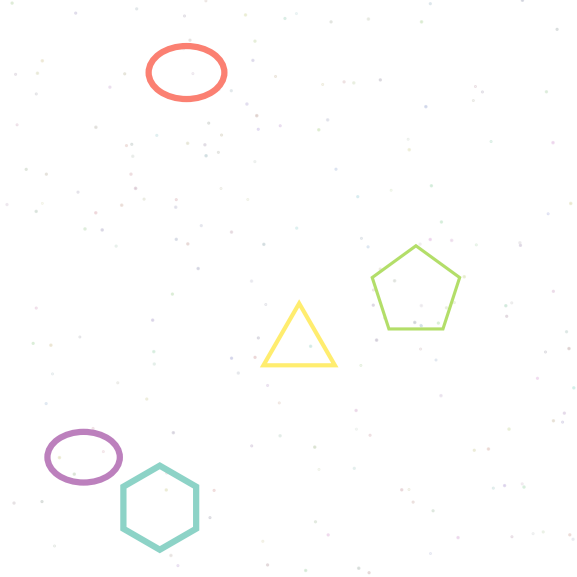[{"shape": "hexagon", "thickness": 3, "radius": 0.36, "center": [0.277, 0.12]}, {"shape": "oval", "thickness": 3, "radius": 0.33, "center": [0.323, 0.874]}, {"shape": "pentagon", "thickness": 1.5, "radius": 0.4, "center": [0.72, 0.494]}, {"shape": "oval", "thickness": 3, "radius": 0.31, "center": [0.145, 0.207]}, {"shape": "triangle", "thickness": 2, "radius": 0.36, "center": [0.518, 0.402]}]